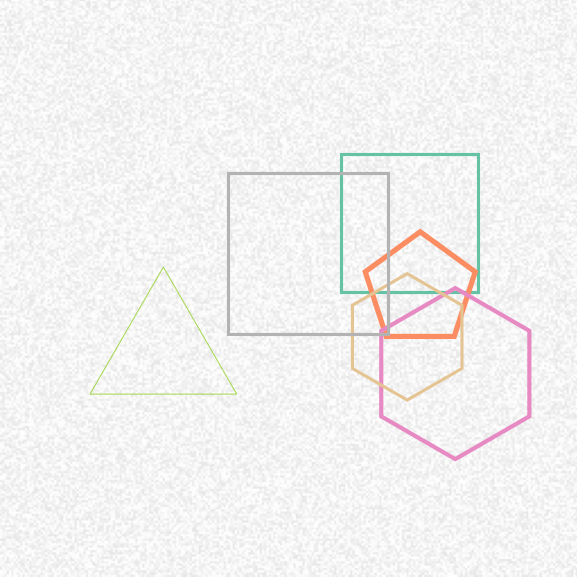[{"shape": "square", "thickness": 1.5, "radius": 0.59, "center": [0.709, 0.613]}, {"shape": "pentagon", "thickness": 2.5, "radius": 0.5, "center": [0.728, 0.498]}, {"shape": "hexagon", "thickness": 2, "radius": 0.74, "center": [0.788, 0.352]}, {"shape": "triangle", "thickness": 0.5, "radius": 0.73, "center": [0.283, 0.39]}, {"shape": "hexagon", "thickness": 1.5, "radius": 0.55, "center": [0.705, 0.416]}, {"shape": "square", "thickness": 1.5, "radius": 0.7, "center": [0.533, 0.56]}]